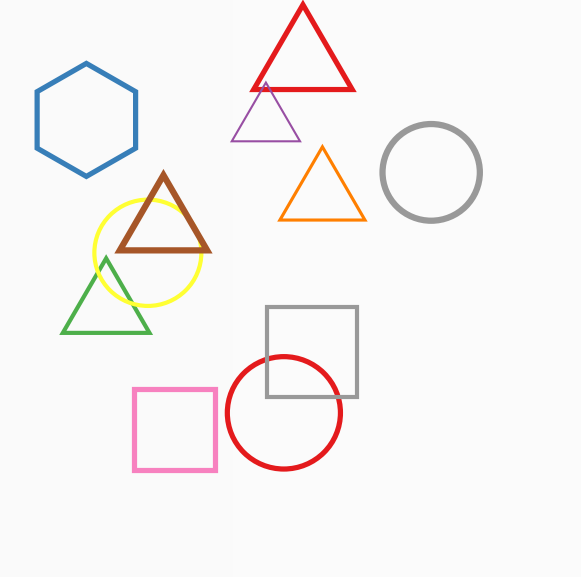[{"shape": "triangle", "thickness": 2.5, "radius": 0.49, "center": [0.521, 0.893]}, {"shape": "circle", "thickness": 2.5, "radius": 0.49, "center": [0.488, 0.284]}, {"shape": "hexagon", "thickness": 2.5, "radius": 0.49, "center": [0.149, 0.791]}, {"shape": "triangle", "thickness": 2, "radius": 0.43, "center": [0.183, 0.466]}, {"shape": "triangle", "thickness": 1, "radius": 0.34, "center": [0.457, 0.788]}, {"shape": "triangle", "thickness": 1.5, "radius": 0.42, "center": [0.555, 0.66]}, {"shape": "circle", "thickness": 2, "radius": 0.46, "center": [0.254, 0.561]}, {"shape": "triangle", "thickness": 3, "radius": 0.43, "center": [0.281, 0.609]}, {"shape": "square", "thickness": 2.5, "radius": 0.35, "center": [0.301, 0.255]}, {"shape": "square", "thickness": 2, "radius": 0.39, "center": [0.537, 0.39]}, {"shape": "circle", "thickness": 3, "radius": 0.42, "center": [0.742, 0.701]}]